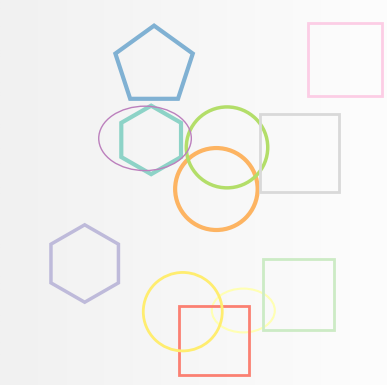[{"shape": "hexagon", "thickness": 3, "radius": 0.44, "center": [0.39, 0.637]}, {"shape": "oval", "thickness": 1.5, "radius": 0.41, "center": [0.628, 0.194]}, {"shape": "hexagon", "thickness": 2.5, "radius": 0.5, "center": [0.219, 0.316]}, {"shape": "square", "thickness": 2, "radius": 0.45, "center": [0.552, 0.116]}, {"shape": "pentagon", "thickness": 3, "radius": 0.53, "center": [0.398, 0.828]}, {"shape": "circle", "thickness": 3, "radius": 0.53, "center": [0.558, 0.509]}, {"shape": "circle", "thickness": 2.5, "radius": 0.53, "center": [0.586, 0.617]}, {"shape": "square", "thickness": 2, "radius": 0.48, "center": [0.891, 0.845]}, {"shape": "square", "thickness": 2, "radius": 0.51, "center": [0.774, 0.603]}, {"shape": "oval", "thickness": 1, "radius": 0.6, "center": [0.374, 0.641]}, {"shape": "square", "thickness": 2, "radius": 0.46, "center": [0.771, 0.236]}, {"shape": "circle", "thickness": 2, "radius": 0.51, "center": [0.472, 0.19]}]